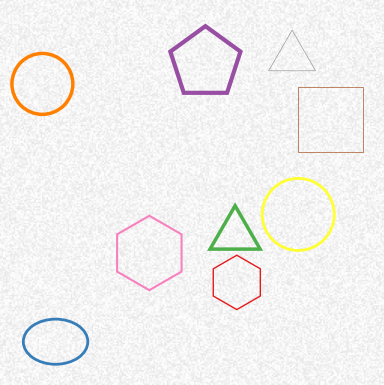[{"shape": "hexagon", "thickness": 1, "radius": 0.35, "center": [0.615, 0.266]}, {"shape": "oval", "thickness": 2, "radius": 0.42, "center": [0.144, 0.112]}, {"shape": "triangle", "thickness": 2.5, "radius": 0.38, "center": [0.611, 0.391]}, {"shape": "pentagon", "thickness": 3, "radius": 0.48, "center": [0.534, 0.836]}, {"shape": "circle", "thickness": 2.5, "radius": 0.4, "center": [0.11, 0.782]}, {"shape": "circle", "thickness": 2, "radius": 0.47, "center": [0.775, 0.443]}, {"shape": "square", "thickness": 0.5, "radius": 0.42, "center": [0.859, 0.689]}, {"shape": "hexagon", "thickness": 1.5, "radius": 0.48, "center": [0.388, 0.343]}, {"shape": "triangle", "thickness": 0.5, "radius": 0.35, "center": [0.759, 0.851]}]